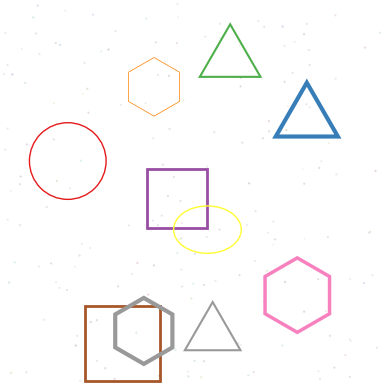[{"shape": "circle", "thickness": 1, "radius": 0.5, "center": [0.176, 0.582]}, {"shape": "triangle", "thickness": 3, "radius": 0.47, "center": [0.797, 0.692]}, {"shape": "triangle", "thickness": 1.5, "radius": 0.46, "center": [0.598, 0.846]}, {"shape": "square", "thickness": 2, "radius": 0.39, "center": [0.46, 0.484]}, {"shape": "hexagon", "thickness": 0.5, "radius": 0.38, "center": [0.4, 0.774]}, {"shape": "oval", "thickness": 1, "radius": 0.44, "center": [0.539, 0.404]}, {"shape": "square", "thickness": 2, "radius": 0.48, "center": [0.319, 0.107]}, {"shape": "hexagon", "thickness": 2.5, "radius": 0.48, "center": [0.772, 0.233]}, {"shape": "hexagon", "thickness": 3, "radius": 0.43, "center": [0.374, 0.14]}, {"shape": "triangle", "thickness": 1.5, "radius": 0.42, "center": [0.552, 0.132]}]